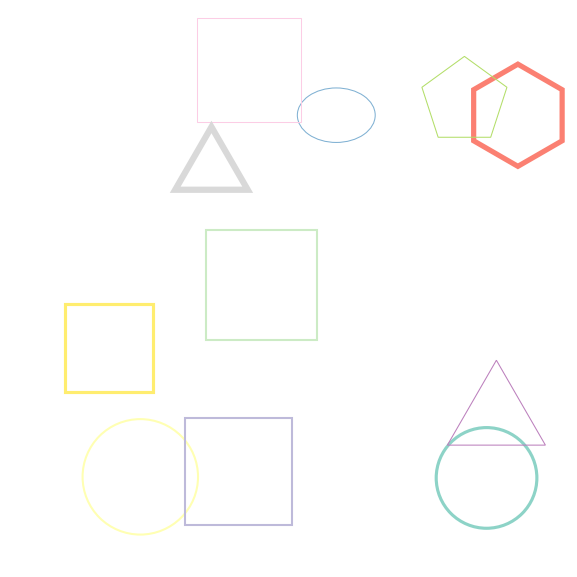[{"shape": "circle", "thickness": 1.5, "radius": 0.44, "center": [0.842, 0.172]}, {"shape": "circle", "thickness": 1, "radius": 0.5, "center": [0.243, 0.173]}, {"shape": "square", "thickness": 1, "radius": 0.46, "center": [0.413, 0.182]}, {"shape": "hexagon", "thickness": 2.5, "radius": 0.44, "center": [0.897, 0.8]}, {"shape": "oval", "thickness": 0.5, "radius": 0.34, "center": [0.582, 0.8]}, {"shape": "pentagon", "thickness": 0.5, "radius": 0.39, "center": [0.804, 0.824]}, {"shape": "square", "thickness": 0.5, "radius": 0.45, "center": [0.431, 0.878]}, {"shape": "triangle", "thickness": 3, "radius": 0.36, "center": [0.366, 0.707]}, {"shape": "triangle", "thickness": 0.5, "radius": 0.49, "center": [0.86, 0.277]}, {"shape": "square", "thickness": 1, "radius": 0.48, "center": [0.453, 0.505]}, {"shape": "square", "thickness": 1.5, "radius": 0.38, "center": [0.189, 0.396]}]